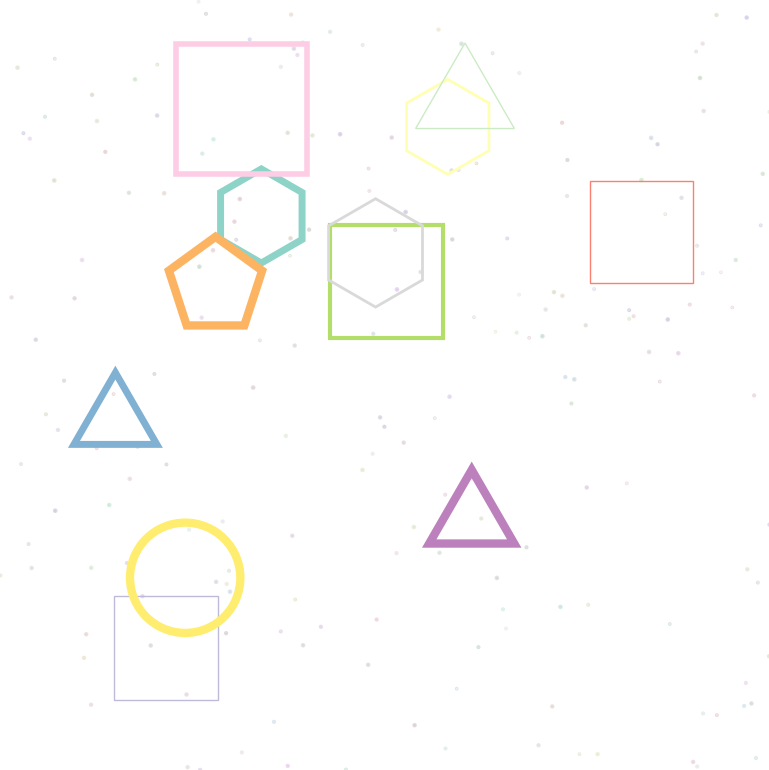[{"shape": "hexagon", "thickness": 2.5, "radius": 0.31, "center": [0.339, 0.719]}, {"shape": "hexagon", "thickness": 1, "radius": 0.31, "center": [0.582, 0.835]}, {"shape": "square", "thickness": 0.5, "radius": 0.34, "center": [0.215, 0.158]}, {"shape": "square", "thickness": 0.5, "radius": 0.33, "center": [0.833, 0.698]}, {"shape": "triangle", "thickness": 2.5, "radius": 0.31, "center": [0.15, 0.454]}, {"shape": "pentagon", "thickness": 3, "radius": 0.32, "center": [0.28, 0.629]}, {"shape": "square", "thickness": 1.5, "radius": 0.37, "center": [0.502, 0.635]}, {"shape": "square", "thickness": 2, "radius": 0.42, "center": [0.314, 0.858]}, {"shape": "hexagon", "thickness": 1, "radius": 0.35, "center": [0.488, 0.672]}, {"shape": "triangle", "thickness": 3, "radius": 0.32, "center": [0.613, 0.326]}, {"shape": "triangle", "thickness": 0.5, "radius": 0.37, "center": [0.604, 0.87]}, {"shape": "circle", "thickness": 3, "radius": 0.36, "center": [0.241, 0.25]}]